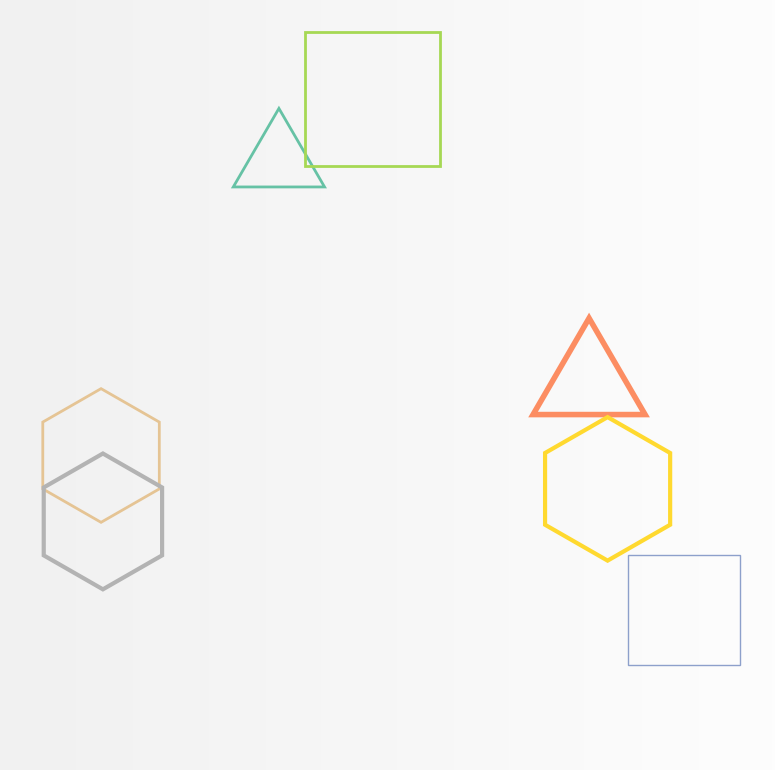[{"shape": "triangle", "thickness": 1, "radius": 0.34, "center": [0.36, 0.791]}, {"shape": "triangle", "thickness": 2, "radius": 0.42, "center": [0.76, 0.503]}, {"shape": "square", "thickness": 0.5, "radius": 0.36, "center": [0.883, 0.208]}, {"shape": "square", "thickness": 1, "radius": 0.44, "center": [0.481, 0.872]}, {"shape": "hexagon", "thickness": 1.5, "radius": 0.47, "center": [0.784, 0.365]}, {"shape": "hexagon", "thickness": 1, "radius": 0.43, "center": [0.13, 0.408]}, {"shape": "hexagon", "thickness": 1.5, "radius": 0.44, "center": [0.133, 0.323]}]